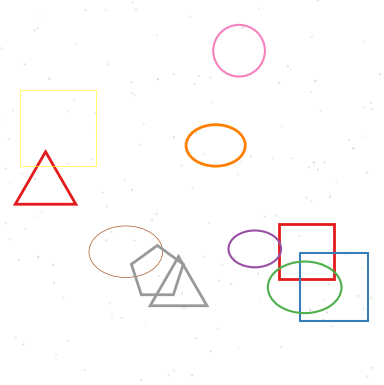[{"shape": "square", "thickness": 2, "radius": 0.36, "center": [0.797, 0.347]}, {"shape": "triangle", "thickness": 2, "radius": 0.45, "center": [0.118, 0.515]}, {"shape": "square", "thickness": 1.5, "radius": 0.44, "center": [0.868, 0.255]}, {"shape": "oval", "thickness": 1.5, "radius": 0.48, "center": [0.791, 0.254]}, {"shape": "oval", "thickness": 1.5, "radius": 0.34, "center": [0.662, 0.354]}, {"shape": "oval", "thickness": 2, "radius": 0.38, "center": [0.56, 0.622]}, {"shape": "square", "thickness": 0.5, "radius": 0.49, "center": [0.151, 0.667]}, {"shape": "oval", "thickness": 0.5, "radius": 0.48, "center": [0.327, 0.346]}, {"shape": "circle", "thickness": 1.5, "radius": 0.34, "center": [0.621, 0.868]}, {"shape": "triangle", "thickness": 2, "radius": 0.43, "center": [0.464, 0.248]}, {"shape": "pentagon", "thickness": 2, "radius": 0.35, "center": [0.409, 0.292]}]